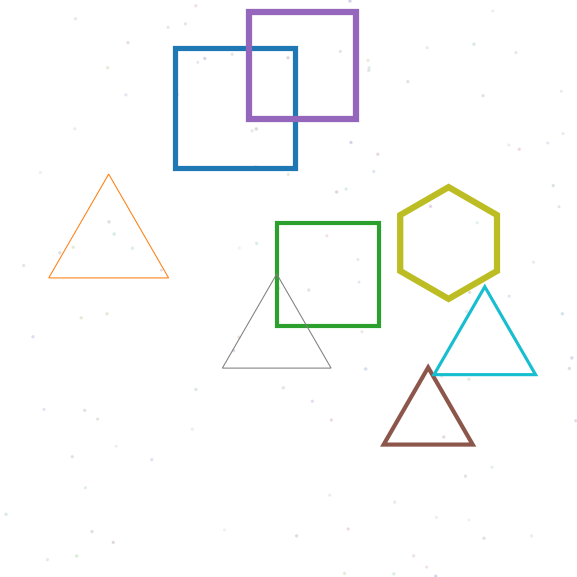[{"shape": "square", "thickness": 2.5, "radius": 0.52, "center": [0.407, 0.813]}, {"shape": "triangle", "thickness": 0.5, "radius": 0.6, "center": [0.188, 0.578]}, {"shape": "square", "thickness": 2, "radius": 0.44, "center": [0.568, 0.524]}, {"shape": "square", "thickness": 3, "radius": 0.46, "center": [0.523, 0.886]}, {"shape": "triangle", "thickness": 2, "radius": 0.45, "center": [0.741, 0.274]}, {"shape": "triangle", "thickness": 0.5, "radius": 0.54, "center": [0.479, 0.416]}, {"shape": "hexagon", "thickness": 3, "radius": 0.48, "center": [0.777, 0.578]}, {"shape": "triangle", "thickness": 1.5, "radius": 0.51, "center": [0.839, 0.401]}]